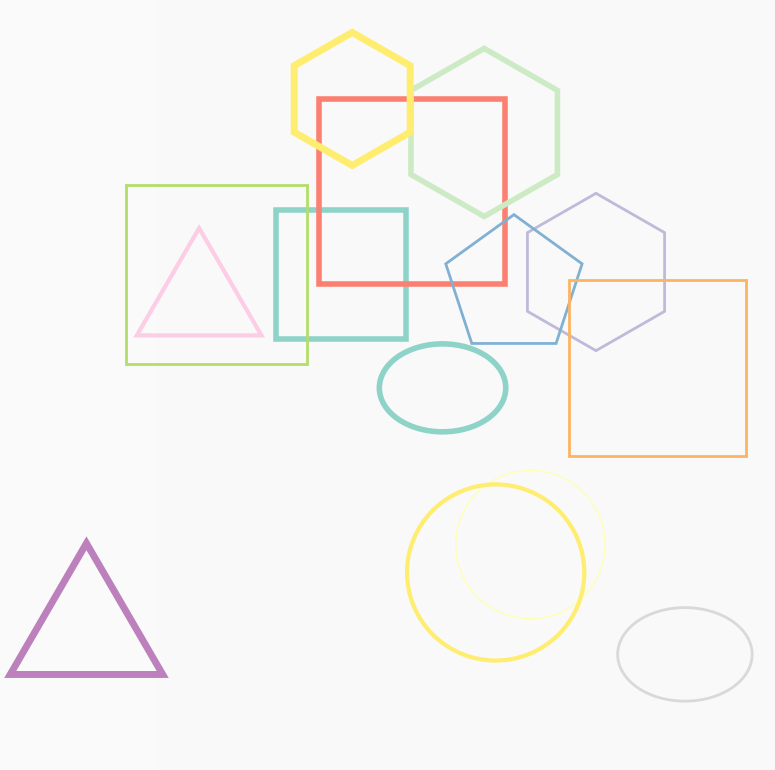[{"shape": "square", "thickness": 2, "radius": 0.42, "center": [0.44, 0.644]}, {"shape": "oval", "thickness": 2, "radius": 0.41, "center": [0.571, 0.496]}, {"shape": "circle", "thickness": 0.5, "radius": 0.48, "center": [0.684, 0.293]}, {"shape": "hexagon", "thickness": 1, "radius": 0.51, "center": [0.769, 0.647]}, {"shape": "square", "thickness": 2, "radius": 0.6, "center": [0.532, 0.751]}, {"shape": "pentagon", "thickness": 1, "radius": 0.46, "center": [0.663, 0.629]}, {"shape": "square", "thickness": 1, "radius": 0.57, "center": [0.848, 0.522]}, {"shape": "square", "thickness": 1, "radius": 0.58, "center": [0.28, 0.644]}, {"shape": "triangle", "thickness": 1.5, "radius": 0.46, "center": [0.257, 0.611]}, {"shape": "oval", "thickness": 1, "radius": 0.43, "center": [0.884, 0.15]}, {"shape": "triangle", "thickness": 2.5, "radius": 0.57, "center": [0.112, 0.181]}, {"shape": "hexagon", "thickness": 2, "radius": 0.55, "center": [0.625, 0.828]}, {"shape": "circle", "thickness": 1.5, "radius": 0.57, "center": [0.64, 0.257]}, {"shape": "hexagon", "thickness": 2.5, "radius": 0.43, "center": [0.454, 0.872]}]